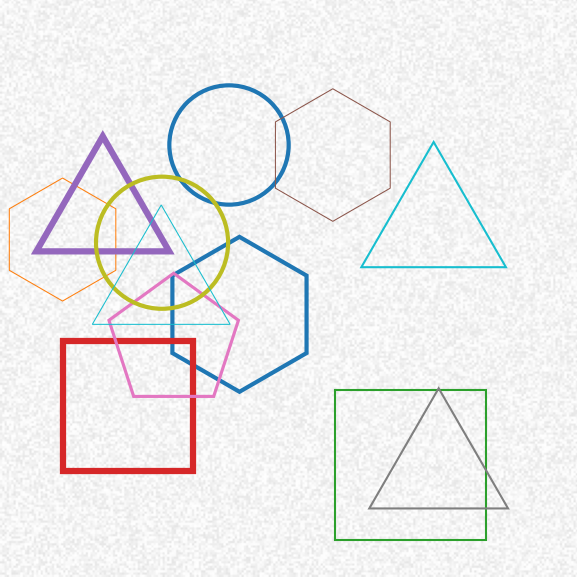[{"shape": "circle", "thickness": 2, "radius": 0.52, "center": [0.397, 0.748]}, {"shape": "hexagon", "thickness": 2, "radius": 0.67, "center": [0.415, 0.455]}, {"shape": "hexagon", "thickness": 0.5, "radius": 0.53, "center": [0.108, 0.584]}, {"shape": "square", "thickness": 1, "radius": 0.65, "center": [0.711, 0.194]}, {"shape": "square", "thickness": 3, "radius": 0.56, "center": [0.221, 0.296]}, {"shape": "triangle", "thickness": 3, "radius": 0.66, "center": [0.178, 0.63]}, {"shape": "hexagon", "thickness": 0.5, "radius": 0.57, "center": [0.576, 0.731]}, {"shape": "pentagon", "thickness": 1.5, "radius": 0.59, "center": [0.301, 0.408]}, {"shape": "triangle", "thickness": 1, "radius": 0.69, "center": [0.76, 0.188]}, {"shape": "circle", "thickness": 2, "radius": 0.57, "center": [0.281, 0.579]}, {"shape": "triangle", "thickness": 1, "radius": 0.72, "center": [0.751, 0.609]}, {"shape": "triangle", "thickness": 0.5, "radius": 0.69, "center": [0.279, 0.506]}]